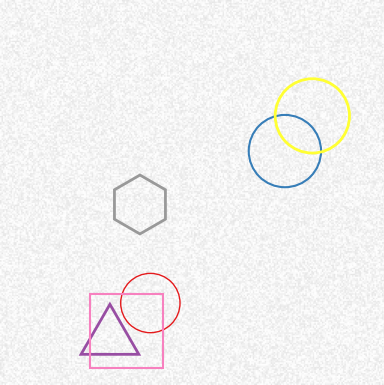[{"shape": "circle", "thickness": 1, "radius": 0.39, "center": [0.391, 0.213]}, {"shape": "circle", "thickness": 1.5, "radius": 0.47, "center": [0.74, 0.608]}, {"shape": "triangle", "thickness": 2, "radius": 0.43, "center": [0.286, 0.123]}, {"shape": "circle", "thickness": 2, "radius": 0.48, "center": [0.811, 0.699]}, {"shape": "square", "thickness": 1.5, "radius": 0.48, "center": [0.328, 0.14]}, {"shape": "hexagon", "thickness": 2, "radius": 0.38, "center": [0.363, 0.469]}]